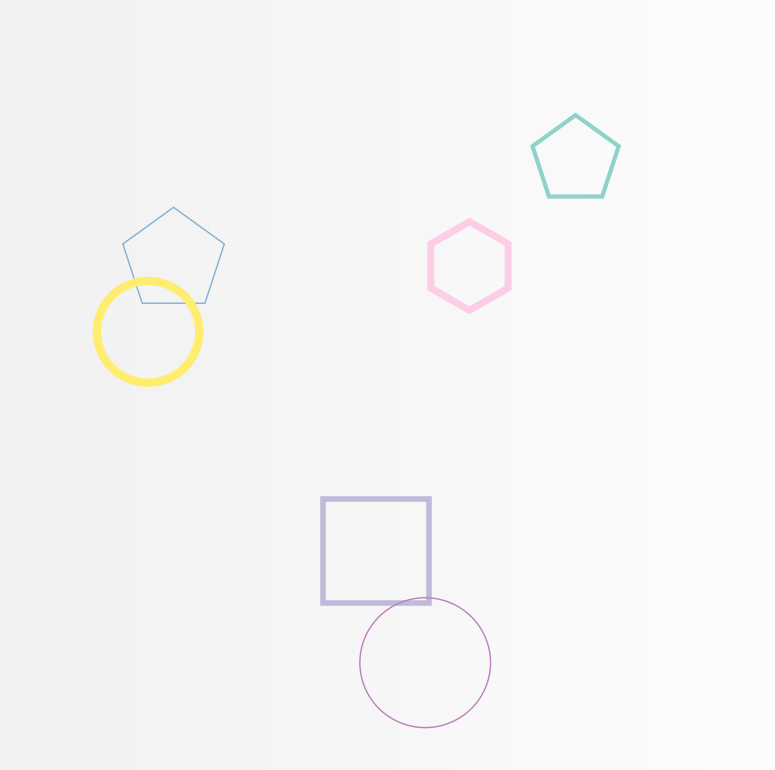[{"shape": "pentagon", "thickness": 1.5, "radius": 0.29, "center": [0.743, 0.792]}, {"shape": "square", "thickness": 2, "radius": 0.34, "center": [0.485, 0.285]}, {"shape": "pentagon", "thickness": 0.5, "radius": 0.34, "center": [0.224, 0.662]}, {"shape": "hexagon", "thickness": 2.5, "radius": 0.29, "center": [0.606, 0.655]}, {"shape": "circle", "thickness": 0.5, "radius": 0.42, "center": [0.549, 0.139]}, {"shape": "circle", "thickness": 3, "radius": 0.33, "center": [0.191, 0.569]}]